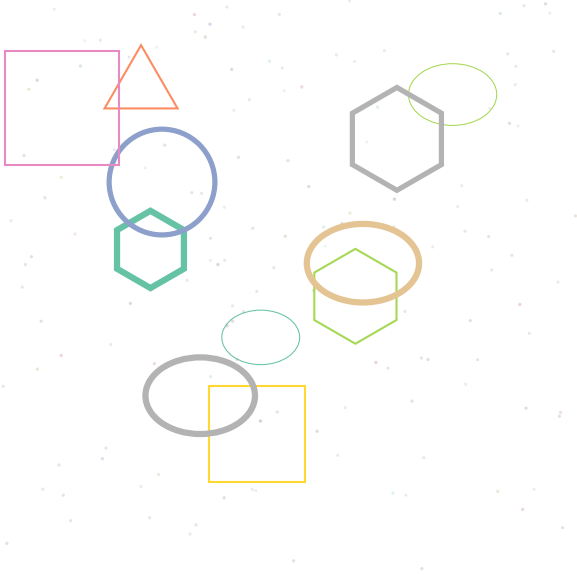[{"shape": "hexagon", "thickness": 3, "radius": 0.33, "center": [0.261, 0.567]}, {"shape": "oval", "thickness": 0.5, "radius": 0.34, "center": [0.451, 0.415]}, {"shape": "triangle", "thickness": 1, "radius": 0.37, "center": [0.244, 0.848]}, {"shape": "circle", "thickness": 2.5, "radius": 0.46, "center": [0.281, 0.684]}, {"shape": "square", "thickness": 1, "radius": 0.49, "center": [0.108, 0.812]}, {"shape": "hexagon", "thickness": 1, "radius": 0.41, "center": [0.615, 0.486]}, {"shape": "oval", "thickness": 0.5, "radius": 0.38, "center": [0.784, 0.835]}, {"shape": "square", "thickness": 1, "radius": 0.42, "center": [0.445, 0.248]}, {"shape": "oval", "thickness": 3, "radius": 0.49, "center": [0.628, 0.543]}, {"shape": "hexagon", "thickness": 2.5, "radius": 0.45, "center": [0.687, 0.759]}, {"shape": "oval", "thickness": 3, "radius": 0.47, "center": [0.347, 0.314]}]